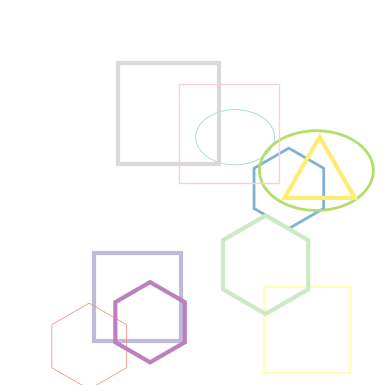[{"shape": "oval", "thickness": 0.5, "radius": 0.51, "center": [0.611, 0.644]}, {"shape": "square", "thickness": 1.5, "radius": 0.56, "center": [0.798, 0.143]}, {"shape": "square", "thickness": 3, "radius": 0.57, "center": [0.358, 0.229]}, {"shape": "hexagon", "thickness": 0.5, "radius": 0.56, "center": [0.232, 0.101]}, {"shape": "hexagon", "thickness": 2, "radius": 0.52, "center": [0.75, 0.511]}, {"shape": "oval", "thickness": 2, "radius": 0.74, "center": [0.822, 0.557]}, {"shape": "square", "thickness": 1, "radius": 0.65, "center": [0.594, 0.653]}, {"shape": "square", "thickness": 3, "radius": 0.65, "center": [0.437, 0.705]}, {"shape": "hexagon", "thickness": 3, "radius": 0.52, "center": [0.39, 0.163]}, {"shape": "hexagon", "thickness": 3, "radius": 0.64, "center": [0.69, 0.312]}, {"shape": "triangle", "thickness": 3, "radius": 0.53, "center": [0.83, 0.539]}]